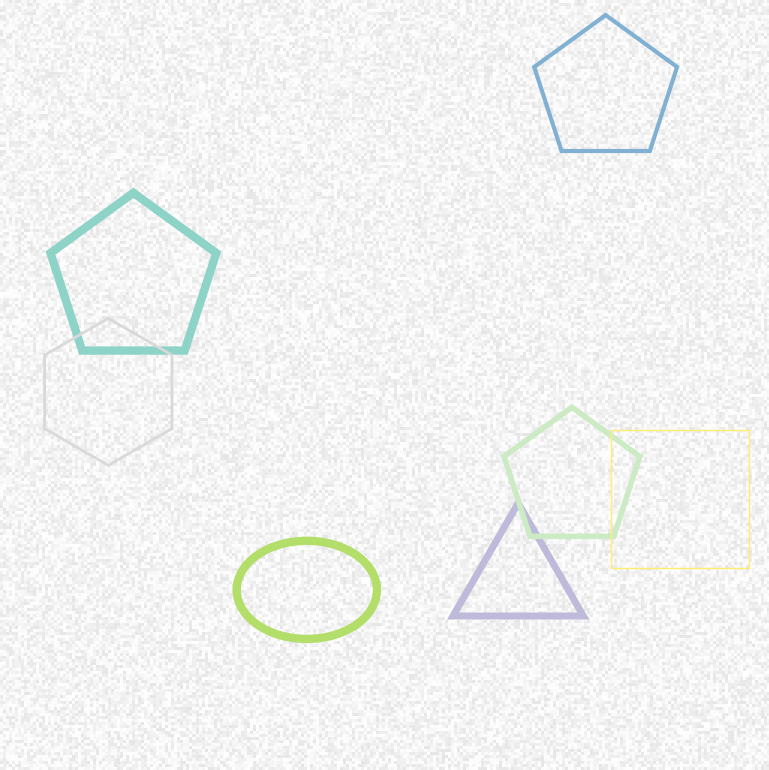[{"shape": "pentagon", "thickness": 3, "radius": 0.57, "center": [0.173, 0.636]}, {"shape": "triangle", "thickness": 2.5, "radius": 0.49, "center": [0.673, 0.249]}, {"shape": "pentagon", "thickness": 1.5, "radius": 0.49, "center": [0.787, 0.883]}, {"shape": "oval", "thickness": 3, "radius": 0.46, "center": [0.398, 0.234]}, {"shape": "hexagon", "thickness": 1, "radius": 0.48, "center": [0.141, 0.491]}, {"shape": "pentagon", "thickness": 2, "radius": 0.46, "center": [0.743, 0.378]}, {"shape": "square", "thickness": 0.5, "radius": 0.45, "center": [0.883, 0.352]}]